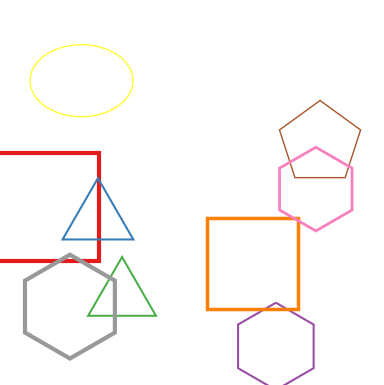[{"shape": "square", "thickness": 3, "radius": 0.7, "center": [0.117, 0.463]}, {"shape": "triangle", "thickness": 1.5, "radius": 0.53, "center": [0.254, 0.431]}, {"shape": "triangle", "thickness": 1.5, "radius": 0.51, "center": [0.317, 0.231]}, {"shape": "hexagon", "thickness": 1.5, "radius": 0.57, "center": [0.717, 0.1]}, {"shape": "square", "thickness": 2.5, "radius": 0.59, "center": [0.656, 0.316]}, {"shape": "oval", "thickness": 1, "radius": 0.67, "center": [0.212, 0.79]}, {"shape": "pentagon", "thickness": 1, "radius": 0.55, "center": [0.831, 0.628]}, {"shape": "hexagon", "thickness": 2, "radius": 0.54, "center": [0.82, 0.509]}, {"shape": "hexagon", "thickness": 3, "radius": 0.67, "center": [0.182, 0.204]}]